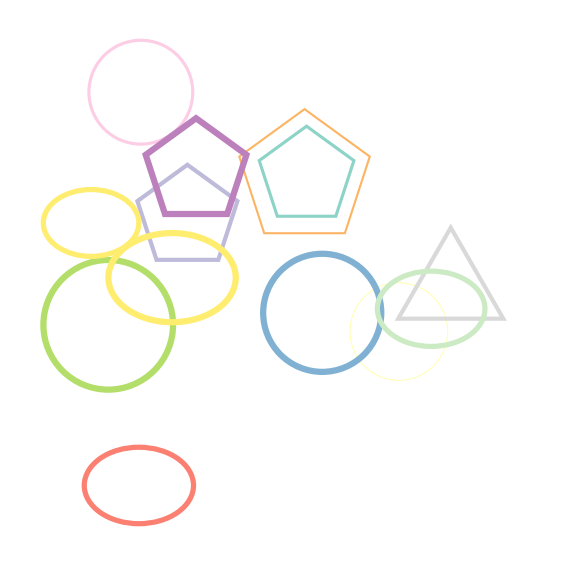[{"shape": "pentagon", "thickness": 1.5, "radius": 0.43, "center": [0.531, 0.694]}, {"shape": "circle", "thickness": 0.5, "radius": 0.42, "center": [0.691, 0.425]}, {"shape": "pentagon", "thickness": 2, "radius": 0.46, "center": [0.325, 0.623]}, {"shape": "oval", "thickness": 2.5, "radius": 0.47, "center": [0.24, 0.159]}, {"shape": "circle", "thickness": 3, "radius": 0.51, "center": [0.558, 0.457]}, {"shape": "pentagon", "thickness": 1, "radius": 0.59, "center": [0.527, 0.691]}, {"shape": "circle", "thickness": 3, "radius": 0.56, "center": [0.187, 0.437]}, {"shape": "circle", "thickness": 1.5, "radius": 0.45, "center": [0.244, 0.839]}, {"shape": "triangle", "thickness": 2, "radius": 0.53, "center": [0.781, 0.5]}, {"shape": "pentagon", "thickness": 3, "radius": 0.46, "center": [0.34, 0.703]}, {"shape": "oval", "thickness": 2.5, "radius": 0.47, "center": [0.747, 0.464]}, {"shape": "oval", "thickness": 2.5, "radius": 0.41, "center": [0.158, 0.613]}, {"shape": "oval", "thickness": 3, "radius": 0.55, "center": [0.298, 0.518]}]